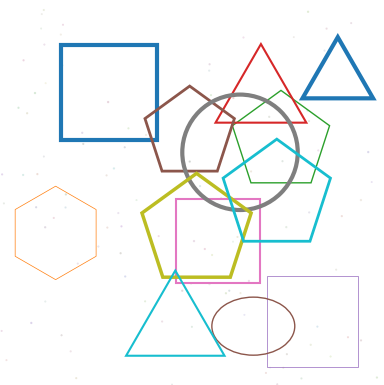[{"shape": "triangle", "thickness": 3, "radius": 0.53, "center": [0.877, 0.798]}, {"shape": "square", "thickness": 3, "radius": 0.62, "center": [0.283, 0.759]}, {"shape": "hexagon", "thickness": 0.5, "radius": 0.61, "center": [0.145, 0.395]}, {"shape": "pentagon", "thickness": 1, "radius": 0.66, "center": [0.73, 0.632]}, {"shape": "triangle", "thickness": 1.5, "radius": 0.68, "center": [0.678, 0.749]}, {"shape": "square", "thickness": 0.5, "radius": 0.59, "center": [0.812, 0.165]}, {"shape": "pentagon", "thickness": 2, "radius": 0.61, "center": [0.493, 0.654]}, {"shape": "oval", "thickness": 1, "radius": 0.54, "center": [0.658, 0.153]}, {"shape": "square", "thickness": 1.5, "radius": 0.55, "center": [0.565, 0.373]}, {"shape": "circle", "thickness": 3, "radius": 0.75, "center": [0.623, 0.604]}, {"shape": "pentagon", "thickness": 2.5, "radius": 0.75, "center": [0.511, 0.401]}, {"shape": "triangle", "thickness": 1.5, "radius": 0.74, "center": [0.455, 0.15]}, {"shape": "pentagon", "thickness": 2, "radius": 0.73, "center": [0.719, 0.492]}]